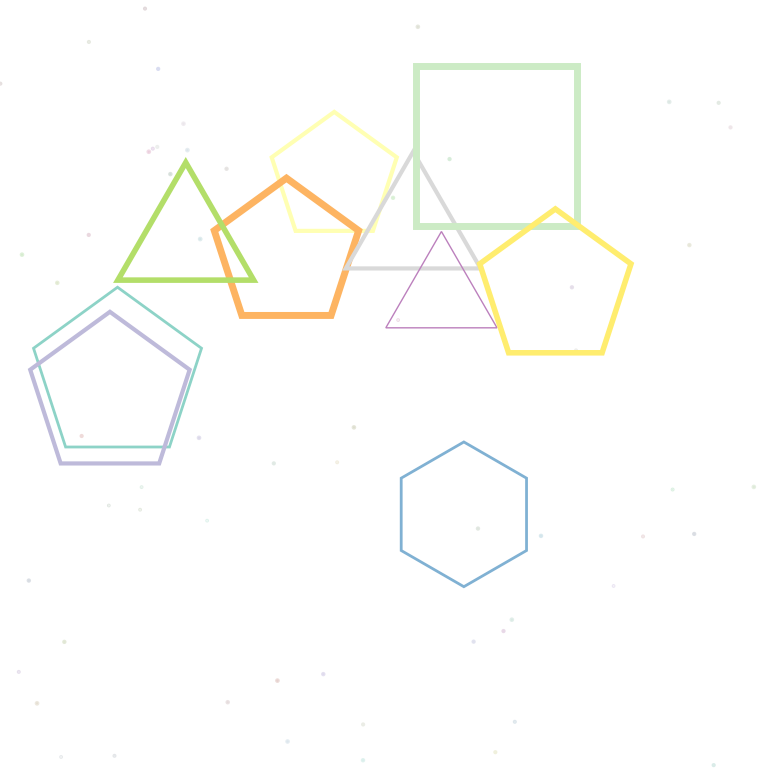[{"shape": "pentagon", "thickness": 1, "radius": 0.57, "center": [0.153, 0.512]}, {"shape": "pentagon", "thickness": 1.5, "radius": 0.43, "center": [0.434, 0.769]}, {"shape": "pentagon", "thickness": 1.5, "radius": 0.54, "center": [0.143, 0.486]}, {"shape": "hexagon", "thickness": 1, "radius": 0.47, "center": [0.602, 0.332]}, {"shape": "pentagon", "thickness": 2.5, "radius": 0.49, "center": [0.372, 0.67]}, {"shape": "triangle", "thickness": 2, "radius": 0.51, "center": [0.241, 0.687]}, {"shape": "triangle", "thickness": 1.5, "radius": 0.51, "center": [0.537, 0.702]}, {"shape": "triangle", "thickness": 0.5, "radius": 0.42, "center": [0.573, 0.616]}, {"shape": "square", "thickness": 2.5, "radius": 0.52, "center": [0.645, 0.811]}, {"shape": "pentagon", "thickness": 2, "radius": 0.52, "center": [0.721, 0.625]}]